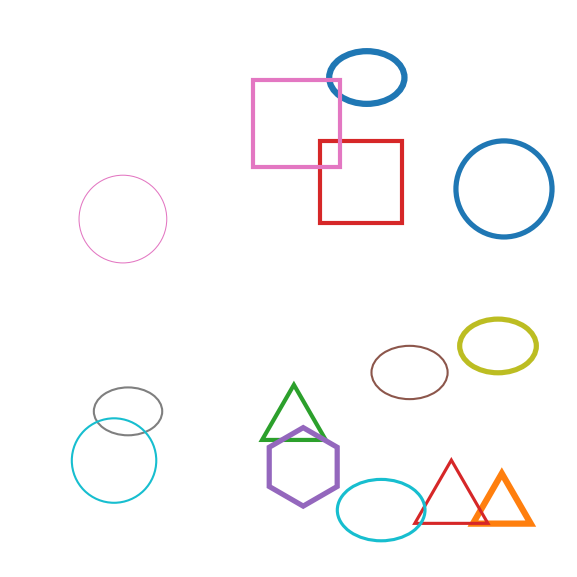[{"shape": "circle", "thickness": 2.5, "radius": 0.42, "center": [0.873, 0.672]}, {"shape": "oval", "thickness": 3, "radius": 0.33, "center": [0.635, 0.865]}, {"shape": "triangle", "thickness": 3, "radius": 0.29, "center": [0.869, 0.121]}, {"shape": "triangle", "thickness": 2, "radius": 0.32, "center": [0.509, 0.269]}, {"shape": "triangle", "thickness": 1.5, "radius": 0.37, "center": [0.782, 0.129]}, {"shape": "square", "thickness": 2, "radius": 0.35, "center": [0.625, 0.684]}, {"shape": "hexagon", "thickness": 2.5, "radius": 0.34, "center": [0.525, 0.191]}, {"shape": "oval", "thickness": 1, "radius": 0.33, "center": [0.709, 0.354]}, {"shape": "square", "thickness": 2, "radius": 0.38, "center": [0.513, 0.785]}, {"shape": "circle", "thickness": 0.5, "radius": 0.38, "center": [0.213, 0.62]}, {"shape": "oval", "thickness": 1, "radius": 0.3, "center": [0.222, 0.287]}, {"shape": "oval", "thickness": 2.5, "radius": 0.33, "center": [0.862, 0.4]}, {"shape": "oval", "thickness": 1.5, "radius": 0.38, "center": [0.66, 0.116]}, {"shape": "circle", "thickness": 1, "radius": 0.37, "center": [0.197, 0.202]}]